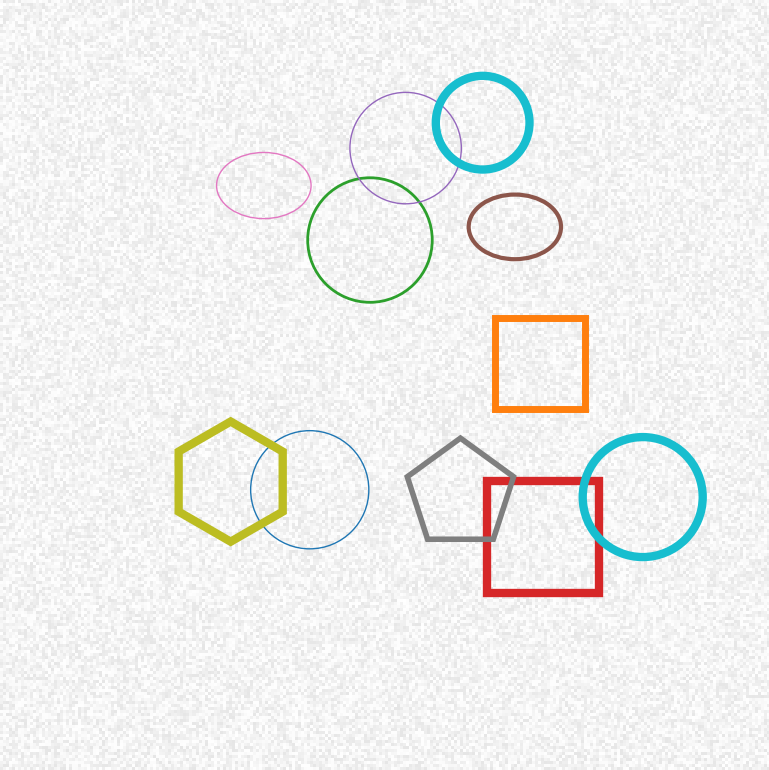[{"shape": "circle", "thickness": 0.5, "radius": 0.38, "center": [0.402, 0.364]}, {"shape": "square", "thickness": 2.5, "radius": 0.29, "center": [0.701, 0.528]}, {"shape": "circle", "thickness": 1, "radius": 0.4, "center": [0.48, 0.688]}, {"shape": "square", "thickness": 3, "radius": 0.36, "center": [0.705, 0.302]}, {"shape": "circle", "thickness": 0.5, "radius": 0.36, "center": [0.527, 0.808]}, {"shape": "oval", "thickness": 1.5, "radius": 0.3, "center": [0.669, 0.705]}, {"shape": "oval", "thickness": 0.5, "radius": 0.31, "center": [0.343, 0.759]}, {"shape": "pentagon", "thickness": 2, "radius": 0.36, "center": [0.598, 0.358]}, {"shape": "hexagon", "thickness": 3, "radius": 0.39, "center": [0.3, 0.375]}, {"shape": "circle", "thickness": 3, "radius": 0.3, "center": [0.627, 0.841]}, {"shape": "circle", "thickness": 3, "radius": 0.39, "center": [0.835, 0.354]}]